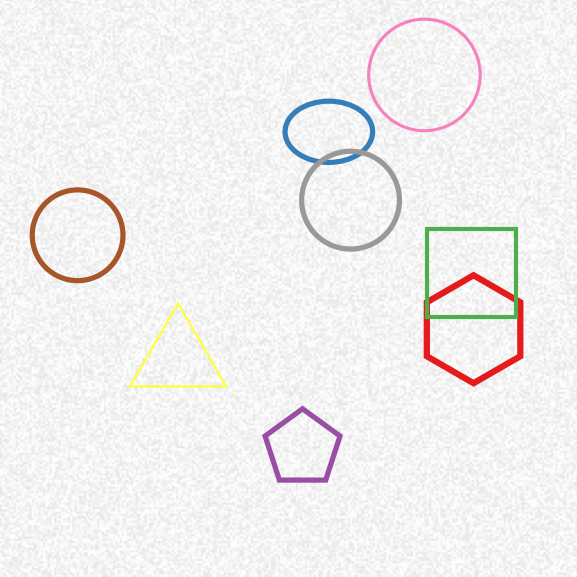[{"shape": "hexagon", "thickness": 3, "radius": 0.47, "center": [0.82, 0.429]}, {"shape": "oval", "thickness": 2.5, "radius": 0.38, "center": [0.569, 0.771]}, {"shape": "square", "thickness": 2, "radius": 0.38, "center": [0.817, 0.526]}, {"shape": "pentagon", "thickness": 2.5, "radius": 0.34, "center": [0.524, 0.223]}, {"shape": "triangle", "thickness": 1, "radius": 0.48, "center": [0.308, 0.378]}, {"shape": "circle", "thickness": 2.5, "radius": 0.39, "center": [0.134, 0.592]}, {"shape": "circle", "thickness": 1.5, "radius": 0.48, "center": [0.735, 0.869]}, {"shape": "circle", "thickness": 2.5, "radius": 0.42, "center": [0.607, 0.653]}]